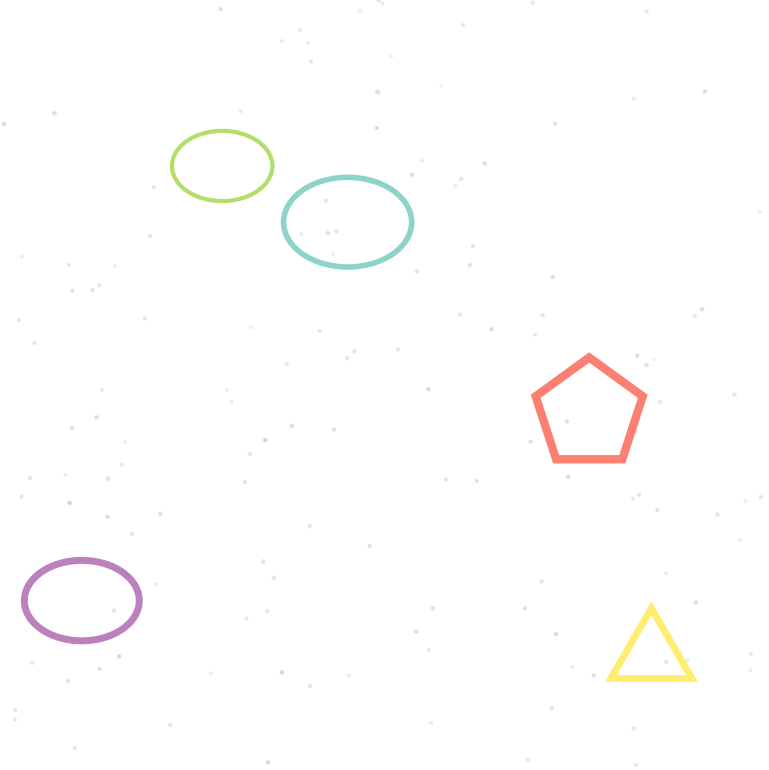[{"shape": "oval", "thickness": 2, "radius": 0.42, "center": [0.451, 0.711]}, {"shape": "pentagon", "thickness": 3, "radius": 0.37, "center": [0.765, 0.463]}, {"shape": "oval", "thickness": 1.5, "radius": 0.33, "center": [0.289, 0.784]}, {"shape": "oval", "thickness": 2.5, "radius": 0.37, "center": [0.106, 0.22]}, {"shape": "triangle", "thickness": 2.5, "radius": 0.3, "center": [0.846, 0.149]}]